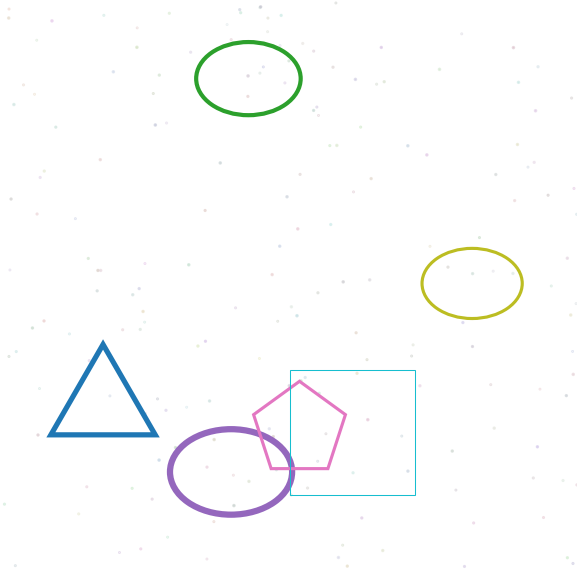[{"shape": "triangle", "thickness": 2.5, "radius": 0.52, "center": [0.178, 0.298]}, {"shape": "oval", "thickness": 2, "radius": 0.45, "center": [0.43, 0.863]}, {"shape": "oval", "thickness": 3, "radius": 0.53, "center": [0.4, 0.182]}, {"shape": "pentagon", "thickness": 1.5, "radius": 0.42, "center": [0.519, 0.255]}, {"shape": "oval", "thickness": 1.5, "radius": 0.43, "center": [0.818, 0.508]}, {"shape": "square", "thickness": 0.5, "radius": 0.54, "center": [0.611, 0.251]}]